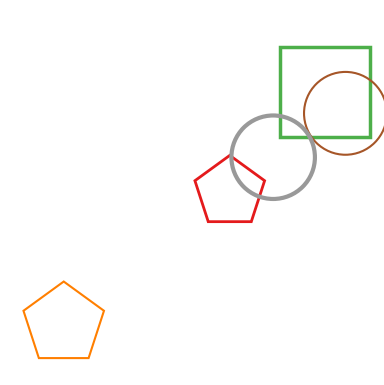[{"shape": "pentagon", "thickness": 2, "radius": 0.48, "center": [0.597, 0.501]}, {"shape": "square", "thickness": 2.5, "radius": 0.58, "center": [0.845, 0.76]}, {"shape": "pentagon", "thickness": 1.5, "radius": 0.55, "center": [0.166, 0.159]}, {"shape": "circle", "thickness": 1.5, "radius": 0.54, "center": [0.897, 0.706]}, {"shape": "circle", "thickness": 3, "radius": 0.54, "center": [0.71, 0.592]}]